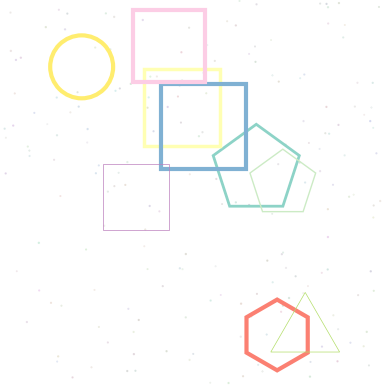[{"shape": "pentagon", "thickness": 2, "radius": 0.59, "center": [0.666, 0.56]}, {"shape": "square", "thickness": 2.5, "radius": 0.5, "center": [0.473, 0.721]}, {"shape": "hexagon", "thickness": 3, "radius": 0.46, "center": [0.72, 0.13]}, {"shape": "square", "thickness": 3, "radius": 0.55, "center": [0.528, 0.672]}, {"shape": "triangle", "thickness": 0.5, "radius": 0.52, "center": [0.793, 0.137]}, {"shape": "square", "thickness": 3, "radius": 0.47, "center": [0.44, 0.88]}, {"shape": "square", "thickness": 0.5, "radius": 0.43, "center": [0.353, 0.489]}, {"shape": "pentagon", "thickness": 1, "radius": 0.45, "center": [0.735, 0.523]}, {"shape": "circle", "thickness": 3, "radius": 0.41, "center": [0.212, 0.826]}]